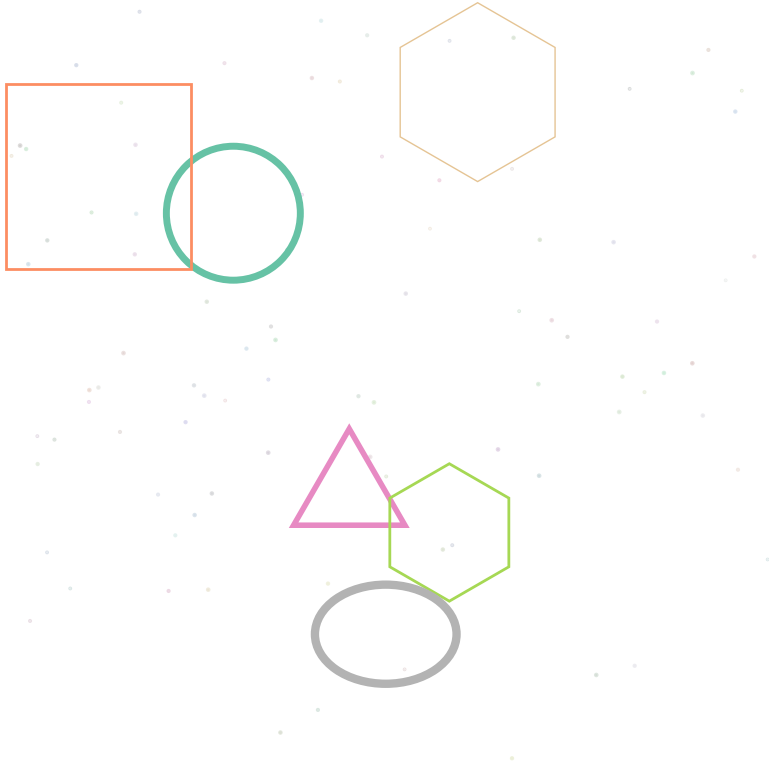[{"shape": "circle", "thickness": 2.5, "radius": 0.43, "center": [0.303, 0.723]}, {"shape": "square", "thickness": 1, "radius": 0.6, "center": [0.128, 0.771]}, {"shape": "triangle", "thickness": 2, "radius": 0.42, "center": [0.454, 0.36]}, {"shape": "hexagon", "thickness": 1, "radius": 0.45, "center": [0.584, 0.309]}, {"shape": "hexagon", "thickness": 0.5, "radius": 0.58, "center": [0.62, 0.88]}, {"shape": "oval", "thickness": 3, "radius": 0.46, "center": [0.501, 0.176]}]